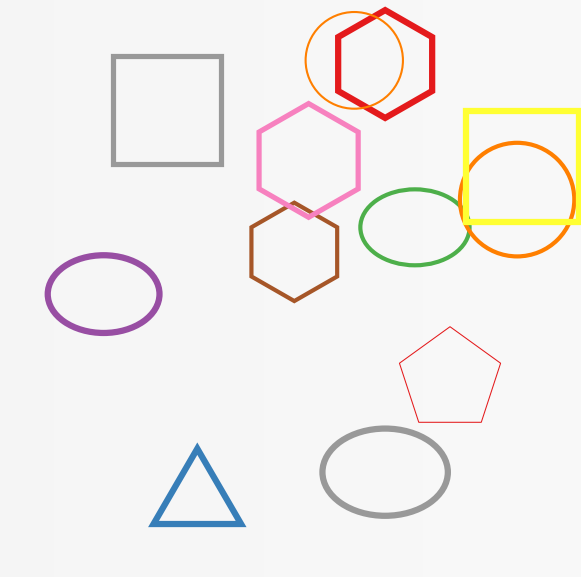[{"shape": "pentagon", "thickness": 0.5, "radius": 0.46, "center": [0.774, 0.342]}, {"shape": "hexagon", "thickness": 3, "radius": 0.47, "center": [0.663, 0.888]}, {"shape": "triangle", "thickness": 3, "radius": 0.43, "center": [0.339, 0.135]}, {"shape": "oval", "thickness": 2, "radius": 0.47, "center": [0.714, 0.606]}, {"shape": "oval", "thickness": 3, "radius": 0.48, "center": [0.178, 0.49]}, {"shape": "circle", "thickness": 1, "radius": 0.42, "center": [0.61, 0.895]}, {"shape": "circle", "thickness": 2, "radius": 0.49, "center": [0.89, 0.653]}, {"shape": "square", "thickness": 3, "radius": 0.48, "center": [0.899, 0.711]}, {"shape": "hexagon", "thickness": 2, "radius": 0.43, "center": [0.506, 0.563]}, {"shape": "hexagon", "thickness": 2.5, "radius": 0.49, "center": [0.531, 0.721]}, {"shape": "square", "thickness": 2.5, "radius": 0.47, "center": [0.287, 0.809]}, {"shape": "oval", "thickness": 3, "radius": 0.54, "center": [0.663, 0.182]}]